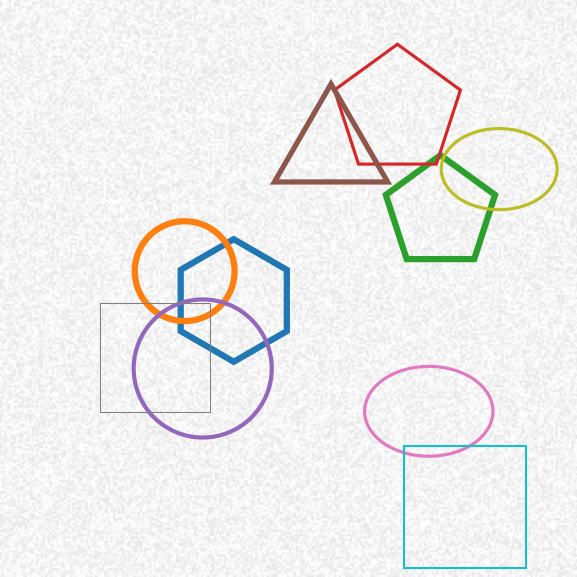[{"shape": "hexagon", "thickness": 3, "radius": 0.53, "center": [0.405, 0.479]}, {"shape": "circle", "thickness": 3, "radius": 0.43, "center": [0.32, 0.53]}, {"shape": "pentagon", "thickness": 3, "radius": 0.5, "center": [0.763, 0.631]}, {"shape": "pentagon", "thickness": 1.5, "radius": 0.57, "center": [0.688, 0.808]}, {"shape": "circle", "thickness": 2, "radius": 0.6, "center": [0.351, 0.361]}, {"shape": "triangle", "thickness": 2.5, "radius": 0.57, "center": [0.573, 0.741]}, {"shape": "oval", "thickness": 1.5, "radius": 0.56, "center": [0.743, 0.287]}, {"shape": "square", "thickness": 0.5, "radius": 0.47, "center": [0.268, 0.38]}, {"shape": "oval", "thickness": 1.5, "radius": 0.5, "center": [0.864, 0.706]}, {"shape": "square", "thickness": 1, "radius": 0.53, "center": [0.805, 0.121]}]